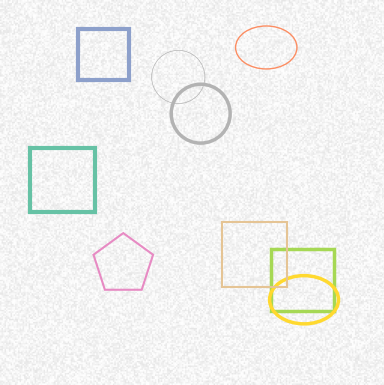[{"shape": "square", "thickness": 3, "radius": 0.42, "center": [0.162, 0.533]}, {"shape": "oval", "thickness": 1, "radius": 0.4, "center": [0.692, 0.877]}, {"shape": "square", "thickness": 3, "radius": 0.33, "center": [0.269, 0.858]}, {"shape": "pentagon", "thickness": 1.5, "radius": 0.41, "center": [0.32, 0.313]}, {"shape": "square", "thickness": 2.5, "radius": 0.41, "center": [0.785, 0.273]}, {"shape": "oval", "thickness": 2.5, "radius": 0.45, "center": [0.79, 0.221]}, {"shape": "square", "thickness": 1.5, "radius": 0.42, "center": [0.661, 0.339]}, {"shape": "circle", "thickness": 0.5, "radius": 0.35, "center": [0.463, 0.8]}, {"shape": "circle", "thickness": 2.5, "radius": 0.38, "center": [0.521, 0.705]}]